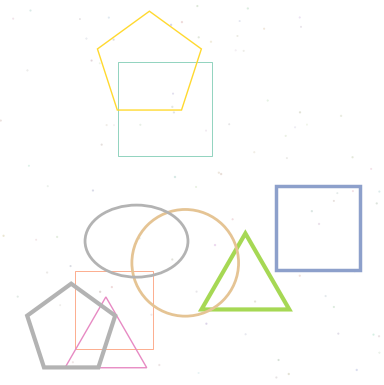[{"shape": "square", "thickness": 0.5, "radius": 0.61, "center": [0.429, 0.718]}, {"shape": "square", "thickness": 0.5, "radius": 0.51, "center": [0.297, 0.195]}, {"shape": "square", "thickness": 2.5, "radius": 0.54, "center": [0.826, 0.407]}, {"shape": "triangle", "thickness": 1, "radius": 0.61, "center": [0.275, 0.106]}, {"shape": "triangle", "thickness": 3, "radius": 0.66, "center": [0.637, 0.262]}, {"shape": "pentagon", "thickness": 1, "radius": 0.71, "center": [0.388, 0.829]}, {"shape": "circle", "thickness": 2, "radius": 0.69, "center": [0.481, 0.317]}, {"shape": "pentagon", "thickness": 3, "radius": 0.6, "center": [0.185, 0.143]}, {"shape": "oval", "thickness": 2, "radius": 0.67, "center": [0.355, 0.374]}]